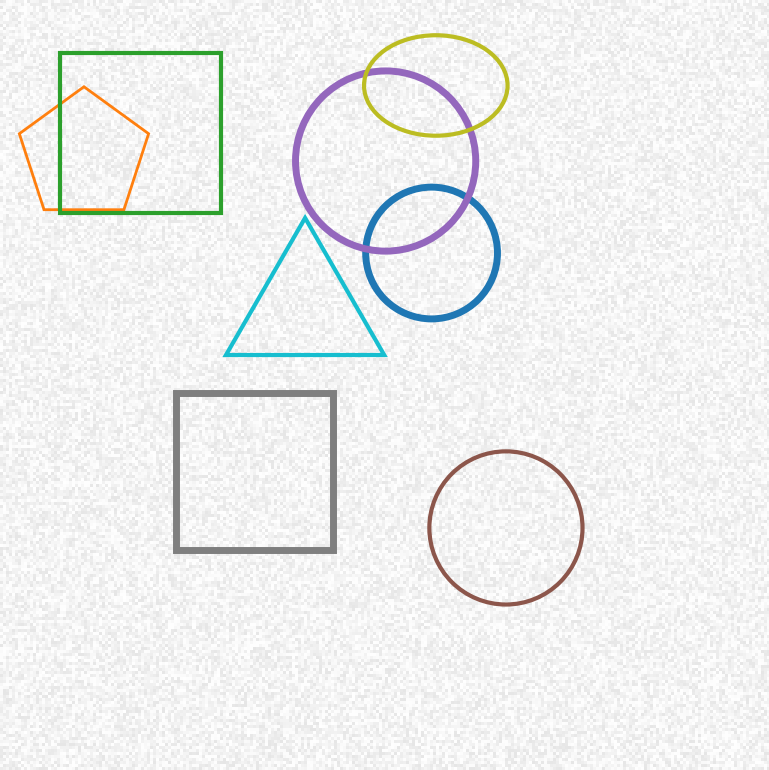[{"shape": "circle", "thickness": 2.5, "radius": 0.43, "center": [0.56, 0.671]}, {"shape": "pentagon", "thickness": 1, "radius": 0.44, "center": [0.109, 0.799]}, {"shape": "square", "thickness": 1.5, "radius": 0.52, "center": [0.182, 0.828]}, {"shape": "circle", "thickness": 2.5, "radius": 0.59, "center": [0.501, 0.791]}, {"shape": "circle", "thickness": 1.5, "radius": 0.5, "center": [0.657, 0.314]}, {"shape": "square", "thickness": 2.5, "radius": 0.51, "center": [0.33, 0.388]}, {"shape": "oval", "thickness": 1.5, "radius": 0.47, "center": [0.566, 0.889]}, {"shape": "triangle", "thickness": 1.5, "radius": 0.59, "center": [0.396, 0.598]}]